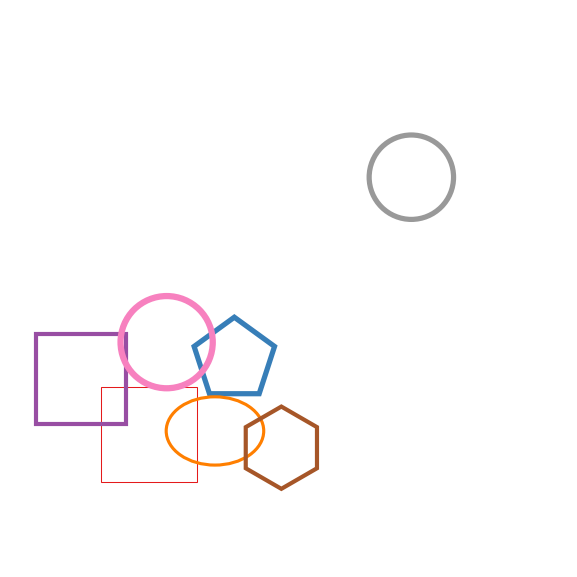[{"shape": "square", "thickness": 0.5, "radius": 0.41, "center": [0.258, 0.246]}, {"shape": "pentagon", "thickness": 2.5, "radius": 0.37, "center": [0.406, 0.377]}, {"shape": "square", "thickness": 2, "radius": 0.39, "center": [0.14, 0.343]}, {"shape": "oval", "thickness": 1.5, "radius": 0.42, "center": [0.372, 0.253]}, {"shape": "hexagon", "thickness": 2, "radius": 0.36, "center": [0.487, 0.224]}, {"shape": "circle", "thickness": 3, "radius": 0.4, "center": [0.289, 0.407]}, {"shape": "circle", "thickness": 2.5, "radius": 0.37, "center": [0.712, 0.692]}]